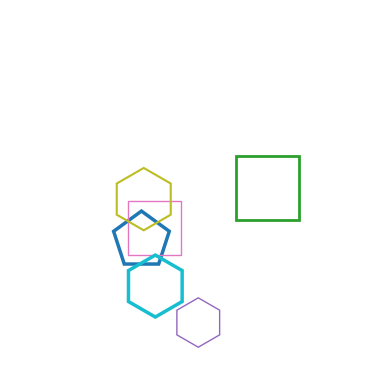[{"shape": "pentagon", "thickness": 2.5, "radius": 0.38, "center": [0.367, 0.376]}, {"shape": "square", "thickness": 2, "radius": 0.41, "center": [0.695, 0.511]}, {"shape": "hexagon", "thickness": 1, "radius": 0.32, "center": [0.515, 0.162]}, {"shape": "square", "thickness": 1, "radius": 0.35, "center": [0.401, 0.408]}, {"shape": "hexagon", "thickness": 1.5, "radius": 0.4, "center": [0.373, 0.483]}, {"shape": "hexagon", "thickness": 2.5, "radius": 0.4, "center": [0.403, 0.257]}]